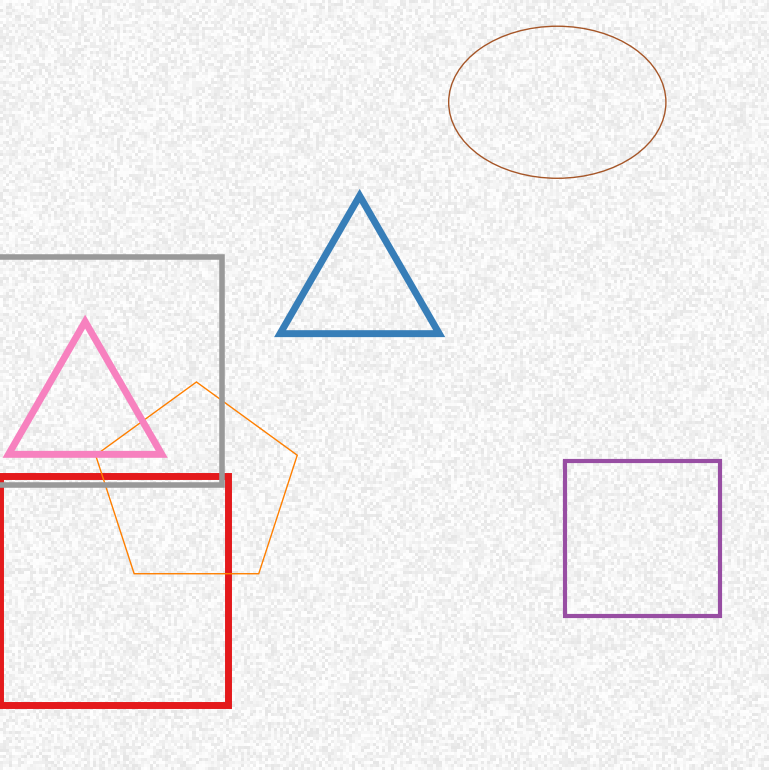[{"shape": "square", "thickness": 2.5, "radius": 0.74, "center": [0.148, 0.233]}, {"shape": "triangle", "thickness": 2.5, "radius": 0.6, "center": [0.467, 0.626]}, {"shape": "square", "thickness": 1.5, "radius": 0.5, "center": [0.835, 0.301]}, {"shape": "pentagon", "thickness": 0.5, "radius": 0.69, "center": [0.255, 0.366]}, {"shape": "oval", "thickness": 0.5, "radius": 0.71, "center": [0.724, 0.867]}, {"shape": "triangle", "thickness": 2.5, "radius": 0.57, "center": [0.111, 0.467]}, {"shape": "square", "thickness": 2, "radius": 0.74, "center": [0.14, 0.518]}]